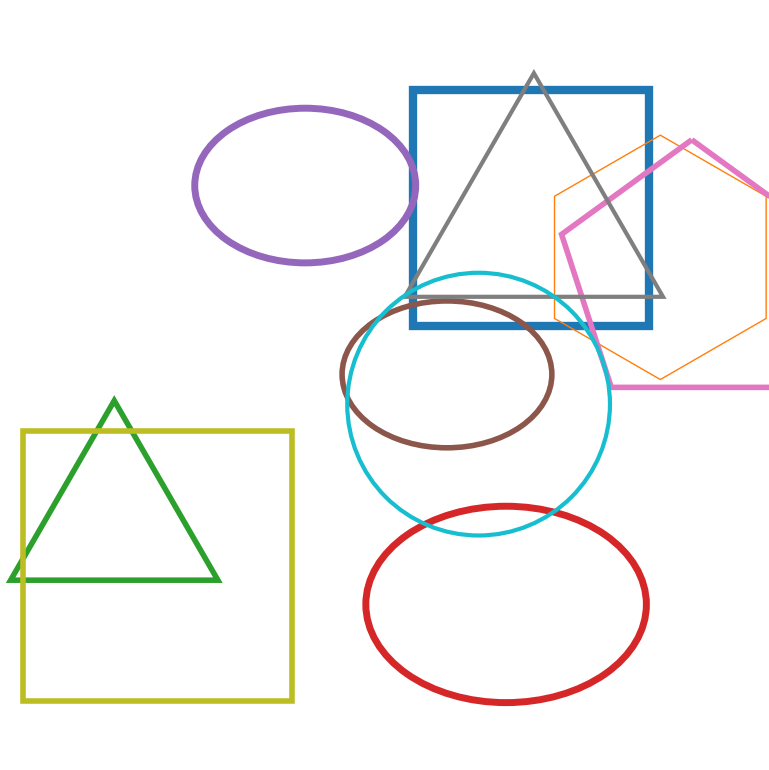[{"shape": "square", "thickness": 3, "radius": 0.77, "center": [0.689, 0.73]}, {"shape": "hexagon", "thickness": 0.5, "radius": 0.79, "center": [0.858, 0.666]}, {"shape": "triangle", "thickness": 2, "radius": 0.78, "center": [0.148, 0.324]}, {"shape": "oval", "thickness": 2.5, "radius": 0.91, "center": [0.657, 0.215]}, {"shape": "oval", "thickness": 2.5, "radius": 0.72, "center": [0.396, 0.759]}, {"shape": "oval", "thickness": 2, "radius": 0.68, "center": [0.58, 0.514]}, {"shape": "pentagon", "thickness": 2, "radius": 0.89, "center": [0.898, 0.641]}, {"shape": "triangle", "thickness": 1.5, "radius": 0.97, "center": [0.693, 0.711]}, {"shape": "square", "thickness": 2, "radius": 0.87, "center": [0.204, 0.265]}, {"shape": "circle", "thickness": 1.5, "radius": 0.85, "center": [0.622, 0.475]}]